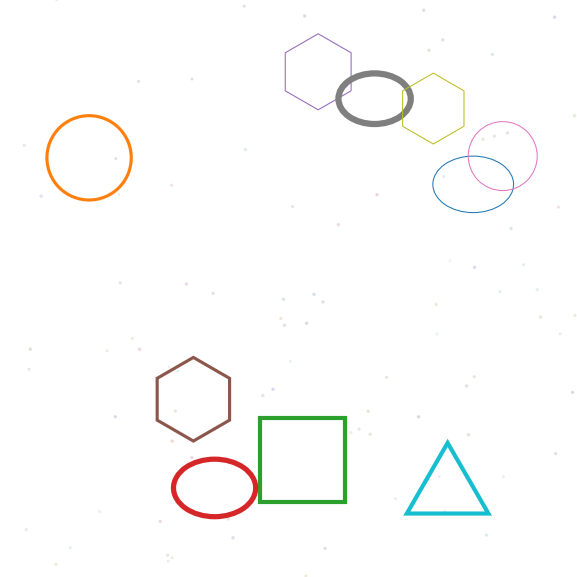[{"shape": "oval", "thickness": 0.5, "radius": 0.35, "center": [0.819, 0.68]}, {"shape": "circle", "thickness": 1.5, "radius": 0.37, "center": [0.154, 0.726]}, {"shape": "square", "thickness": 2, "radius": 0.36, "center": [0.524, 0.202]}, {"shape": "oval", "thickness": 2.5, "radius": 0.36, "center": [0.372, 0.154]}, {"shape": "hexagon", "thickness": 0.5, "radius": 0.33, "center": [0.551, 0.875]}, {"shape": "hexagon", "thickness": 1.5, "radius": 0.36, "center": [0.335, 0.308]}, {"shape": "circle", "thickness": 0.5, "radius": 0.3, "center": [0.871, 0.729]}, {"shape": "oval", "thickness": 3, "radius": 0.31, "center": [0.649, 0.828]}, {"shape": "hexagon", "thickness": 0.5, "radius": 0.31, "center": [0.75, 0.811]}, {"shape": "triangle", "thickness": 2, "radius": 0.41, "center": [0.775, 0.151]}]